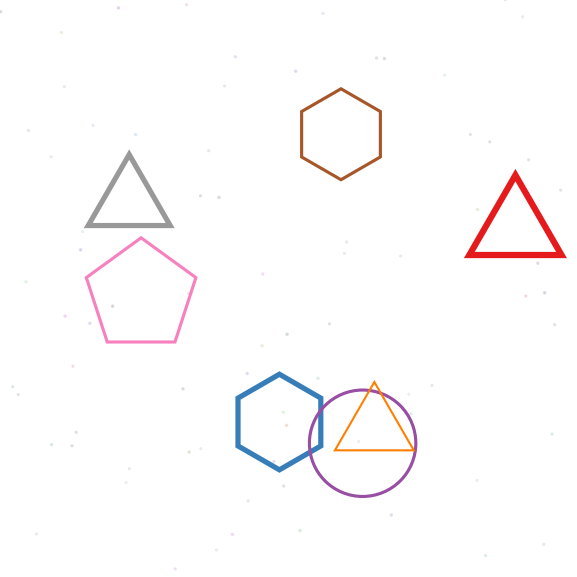[{"shape": "triangle", "thickness": 3, "radius": 0.46, "center": [0.893, 0.604]}, {"shape": "hexagon", "thickness": 2.5, "radius": 0.41, "center": [0.484, 0.268]}, {"shape": "circle", "thickness": 1.5, "radius": 0.46, "center": [0.628, 0.232]}, {"shape": "triangle", "thickness": 1, "radius": 0.39, "center": [0.648, 0.259]}, {"shape": "hexagon", "thickness": 1.5, "radius": 0.39, "center": [0.59, 0.767]}, {"shape": "pentagon", "thickness": 1.5, "radius": 0.5, "center": [0.244, 0.488]}, {"shape": "triangle", "thickness": 2.5, "radius": 0.41, "center": [0.224, 0.65]}]